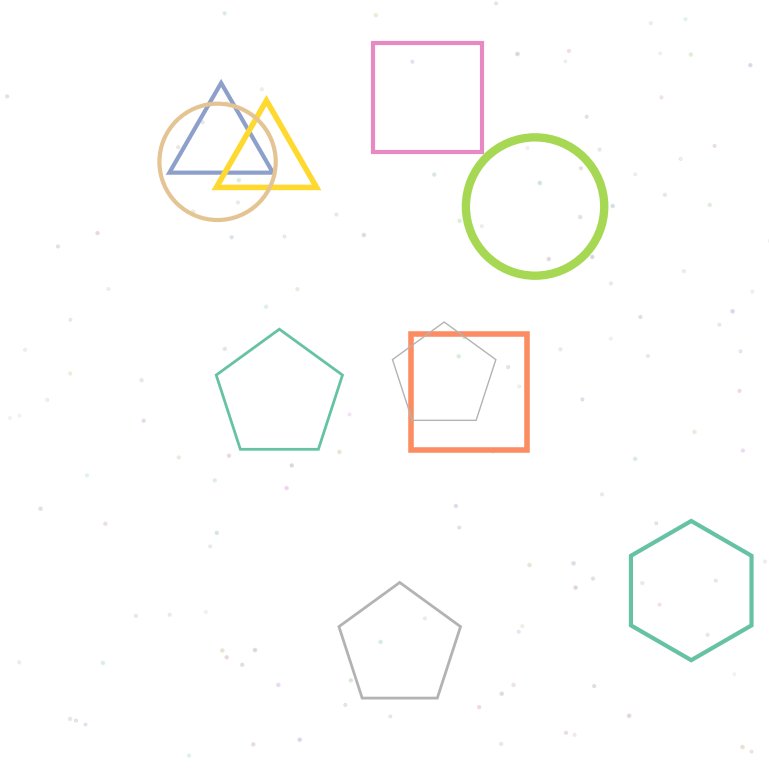[{"shape": "hexagon", "thickness": 1.5, "radius": 0.45, "center": [0.898, 0.233]}, {"shape": "pentagon", "thickness": 1, "radius": 0.43, "center": [0.363, 0.486]}, {"shape": "square", "thickness": 2, "radius": 0.38, "center": [0.609, 0.491]}, {"shape": "triangle", "thickness": 1.5, "radius": 0.39, "center": [0.287, 0.815]}, {"shape": "square", "thickness": 1.5, "radius": 0.35, "center": [0.555, 0.873]}, {"shape": "circle", "thickness": 3, "radius": 0.45, "center": [0.695, 0.732]}, {"shape": "triangle", "thickness": 2, "radius": 0.38, "center": [0.346, 0.794]}, {"shape": "circle", "thickness": 1.5, "radius": 0.38, "center": [0.283, 0.79]}, {"shape": "pentagon", "thickness": 0.5, "radius": 0.35, "center": [0.577, 0.511]}, {"shape": "pentagon", "thickness": 1, "radius": 0.42, "center": [0.519, 0.161]}]